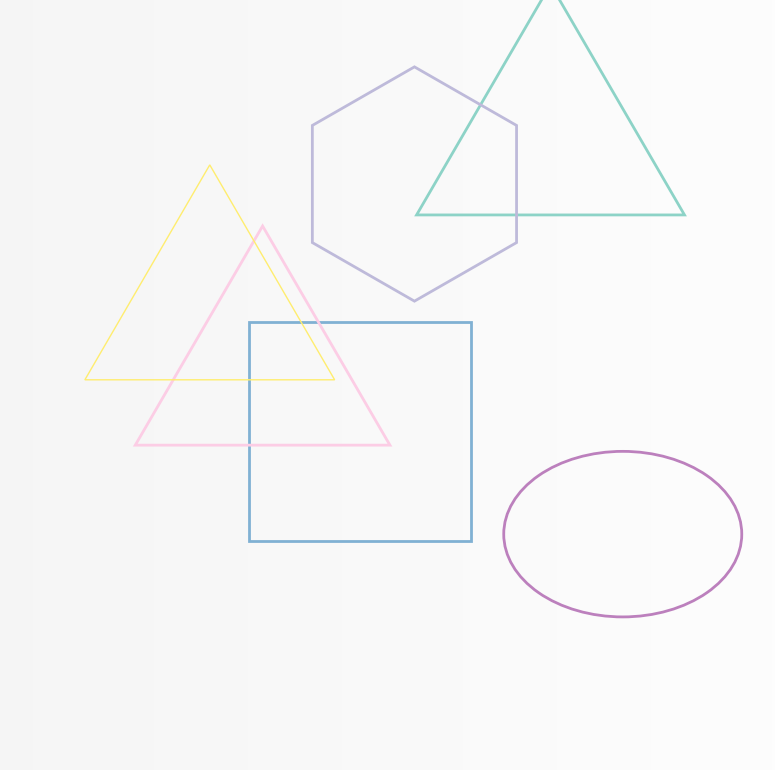[{"shape": "triangle", "thickness": 1, "radius": 1.0, "center": [0.71, 0.821]}, {"shape": "hexagon", "thickness": 1, "radius": 0.76, "center": [0.535, 0.761]}, {"shape": "square", "thickness": 1, "radius": 0.71, "center": [0.464, 0.44]}, {"shape": "triangle", "thickness": 1, "radius": 0.95, "center": [0.339, 0.517]}, {"shape": "oval", "thickness": 1, "radius": 0.77, "center": [0.804, 0.306]}, {"shape": "triangle", "thickness": 0.5, "radius": 0.93, "center": [0.271, 0.6]}]